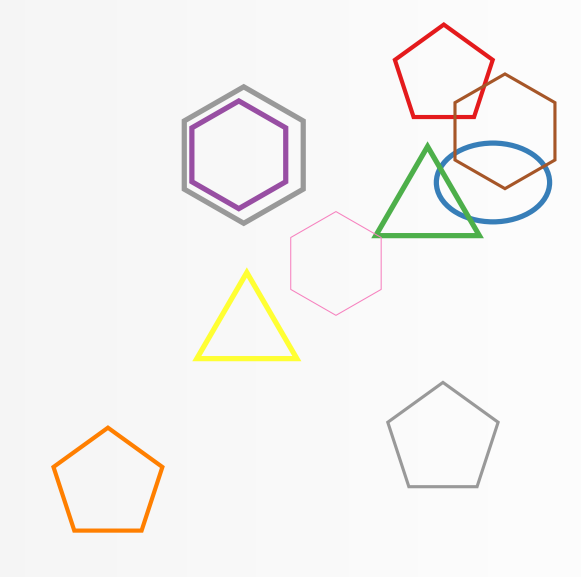[{"shape": "pentagon", "thickness": 2, "radius": 0.44, "center": [0.764, 0.868]}, {"shape": "oval", "thickness": 2.5, "radius": 0.49, "center": [0.848, 0.683]}, {"shape": "triangle", "thickness": 2.5, "radius": 0.51, "center": [0.736, 0.643]}, {"shape": "hexagon", "thickness": 2.5, "radius": 0.47, "center": [0.411, 0.731]}, {"shape": "pentagon", "thickness": 2, "radius": 0.49, "center": [0.186, 0.16]}, {"shape": "triangle", "thickness": 2.5, "radius": 0.5, "center": [0.425, 0.428]}, {"shape": "hexagon", "thickness": 1.5, "radius": 0.5, "center": [0.869, 0.772]}, {"shape": "hexagon", "thickness": 0.5, "radius": 0.45, "center": [0.578, 0.543]}, {"shape": "hexagon", "thickness": 2.5, "radius": 0.59, "center": [0.419, 0.731]}, {"shape": "pentagon", "thickness": 1.5, "radius": 0.5, "center": [0.762, 0.237]}]